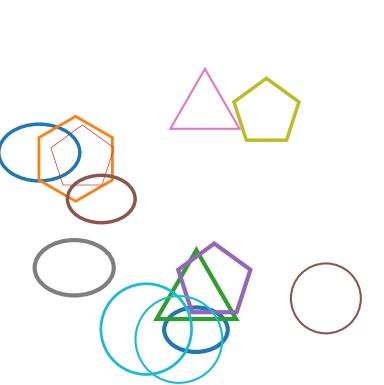[{"shape": "oval", "thickness": 2.5, "radius": 0.53, "center": [0.102, 0.604]}, {"shape": "oval", "thickness": 3, "radius": 0.41, "center": [0.509, 0.144]}, {"shape": "hexagon", "thickness": 2, "radius": 0.55, "center": [0.196, 0.587]}, {"shape": "triangle", "thickness": 3, "radius": 0.6, "center": [0.51, 0.231]}, {"shape": "pentagon", "thickness": 0.5, "radius": 0.43, "center": [0.214, 0.589]}, {"shape": "pentagon", "thickness": 3, "radius": 0.49, "center": [0.557, 0.269]}, {"shape": "circle", "thickness": 1.5, "radius": 0.45, "center": [0.846, 0.225]}, {"shape": "oval", "thickness": 2.5, "radius": 0.44, "center": [0.263, 0.483]}, {"shape": "triangle", "thickness": 1.5, "radius": 0.52, "center": [0.532, 0.717]}, {"shape": "oval", "thickness": 3, "radius": 0.51, "center": [0.193, 0.305]}, {"shape": "pentagon", "thickness": 2.5, "radius": 0.44, "center": [0.692, 0.708]}, {"shape": "circle", "thickness": 2, "radius": 0.59, "center": [0.38, 0.145]}, {"shape": "circle", "thickness": 1.5, "radius": 0.56, "center": [0.465, 0.118]}]